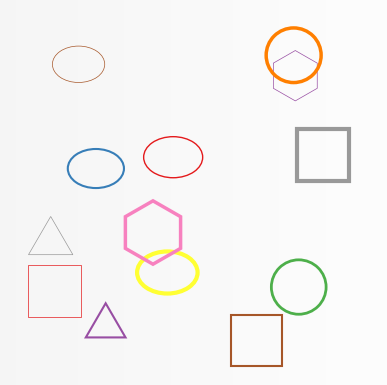[{"shape": "oval", "thickness": 1, "radius": 0.38, "center": [0.447, 0.592]}, {"shape": "square", "thickness": 0.5, "radius": 0.34, "center": [0.14, 0.244]}, {"shape": "oval", "thickness": 1.5, "radius": 0.36, "center": [0.247, 0.562]}, {"shape": "circle", "thickness": 2, "radius": 0.35, "center": [0.771, 0.254]}, {"shape": "hexagon", "thickness": 0.5, "radius": 0.33, "center": [0.762, 0.803]}, {"shape": "triangle", "thickness": 1.5, "radius": 0.3, "center": [0.273, 0.153]}, {"shape": "circle", "thickness": 2.5, "radius": 0.35, "center": [0.758, 0.856]}, {"shape": "oval", "thickness": 3, "radius": 0.39, "center": [0.432, 0.292]}, {"shape": "oval", "thickness": 0.5, "radius": 0.34, "center": [0.203, 0.833]}, {"shape": "square", "thickness": 1.5, "radius": 0.33, "center": [0.662, 0.115]}, {"shape": "hexagon", "thickness": 2.5, "radius": 0.41, "center": [0.395, 0.396]}, {"shape": "triangle", "thickness": 0.5, "radius": 0.33, "center": [0.131, 0.372]}, {"shape": "square", "thickness": 3, "radius": 0.33, "center": [0.834, 0.598]}]